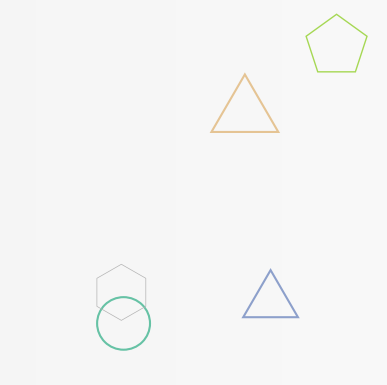[{"shape": "circle", "thickness": 1.5, "radius": 0.34, "center": [0.319, 0.16]}, {"shape": "triangle", "thickness": 1.5, "radius": 0.41, "center": [0.698, 0.217]}, {"shape": "pentagon", "thickness": 1, "radius": 0.41, "center": [0.869, 0.88]}, {"shape": "triangle", "thickness": 1.5, "radius": 0.5, "center": [0.632, 0.707]}, {"shape": "hexagon", "thickness": 0.5, "radius": 0.36, "center": [0.313, 0.241]}]